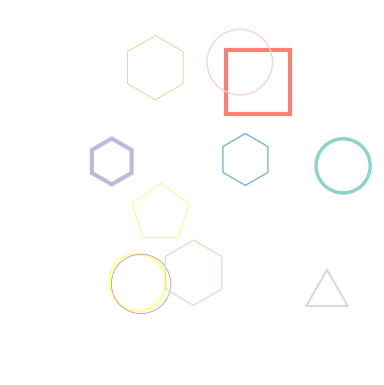[{"shape": "circle", "thickness": 2.5, "radius": 0.35, "center": [0.891, 0.569]}, {"shape": "circle", "thickness": 2.5, "radius": 0.37, "center": [0.357, 0.266]}, {"shape": "hexagon", "thickness": 3, "radius": 0.3, "center": [0.29, 0.581]}, {"shape": "square", "thickness": 3, "radius": 0.41, "center": [0.67, 0.786]}, {"shape": "hexagon", "thickness": 1, "radius": 0.34, "center": [0.637, 0.586]}, {"shape": "hexagon", "thickness": 0.5, "radius": 0.42, "center": [0.404, 0.824]}, {"shape": "circle", "thickness": 1, "radius": 0.43, "center": [0.623, 0.839]}, {"shape": "triangle", "thickness": 1.5, "radius": 0.31, "center": [0.849, 0.236]}, {"shape": "circle", "thickness": 0.5, "radius": 0.39, "center": [0.366, 0.263]}, {"shape": "hexagon", "thickness": 1, "radius": 0.42, "center": [0.503, 0.292]}, {"shape": "pentagon", "thickness": 0.5, "radius": 0.39, "center": [0.418, 0.446]}]